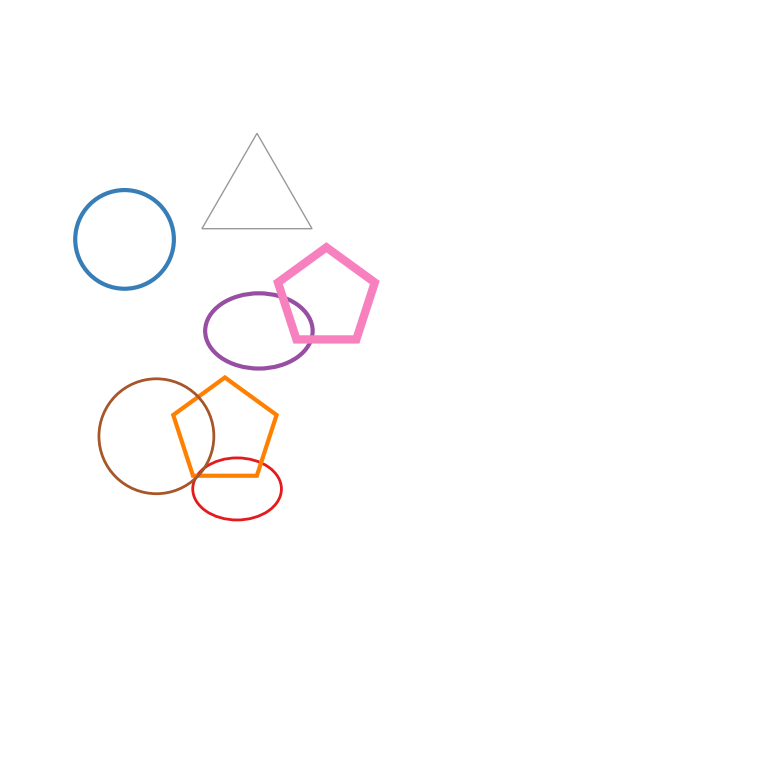[{"shape": "oval", "thickness": 1, "radius": 0.29, "center": [0.308, 0.365]}, {"shape": "circle", "thickness": 1.5, "radius": 0.32, "center": [0.162, 0.689]}, {"shape": "oval", "thickness": 1.5, "radius": 0.35, "center": [0.336, 0.57]}, {"shape": "pentagon", "thickness": 1.5, "radius": 0.35, "center": [0.292, 0.439]}, {"shape": "circle", "thickness": 1, "radius": 0.37, "center": [0.203, 0.433]}, {"shape": "pentagon", "thickness": 3, "radius": 0.33, "center": [0.424, 0.613]}, {"shape": "triangle", "thickness": 0.5, "radius": 0.41, "center": [0.334, 0.744]}]